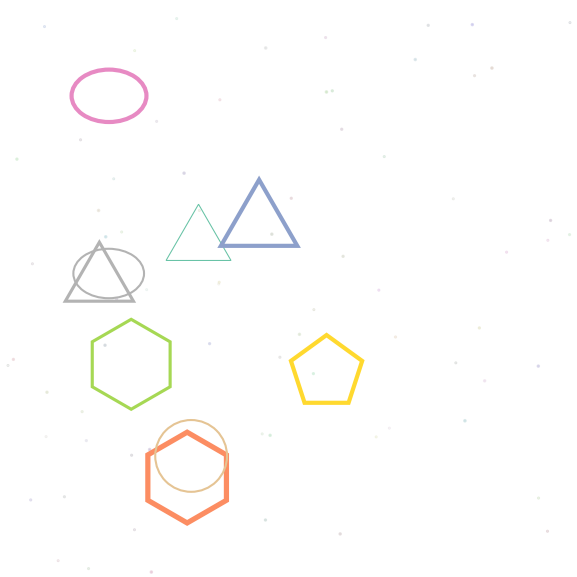[{"shape": "triangle", "thickness": 0.5, "radius": 0.32, "center": [0.344, 0.581]}, {"shape": "hexagon", "thickness": 2.5, "radius": 0.39, "center": [0.324, 0.172]}, {"shape": "triangle", "thickness": 2, "radius": 0.38, "center": [0.449, 0.612]}, {"shape": "oval", "thickness": 2, "radius": 0.32, "center": [0.189, 0.833]}, {"shape": "hexagon", "thickness": 1.5, "radius": 0.39, "center": [0.227, 0.368]}, {"shape": "pentagon", "thickness": 2, "radius": 0.32, "center": [0.565, 0.354]}, {"shape": "circle", "thickness": 1, "radius": 0.31, "center": [0.331, 0.21]}, {"shape": "oval", "thickness": 1, "radius": 0.31, "center": [0.188, 0.526]}, {"shape": "triangle", "thickness": 1.5, "radius": 0.34, "center": [0.172, 0.512]}]